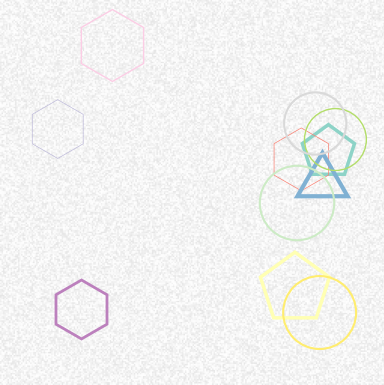[{"shape": "pentagon", "thickness": 2.5, "radius": 0.36, "center": [0.853, 0.605]}, {"shape": "pentagon", "thickness": 2.5, "radius": 0.47, "center": [0.766, 0.251]}, {"shape": "hexagon", "thickness": 0.5, "radius": 0.38, "center": [0.15, 0.665]}, {"shape": "hexagon", "thickness": 0.5, "radius": 0.41, "center": [0.783, 0.586]}, {"shape": "triangle", "thickness": 3, "radius": 0.38, "center": [0.838, 0.528]}, {"shape": "circle", "thickness": 1, "radius": 0.4, "center": [0.871, 0.638]}, {"shape": "hexagon", "thickness": 1, "radius": 0.47, "center": [0.292, 0.882]}, {"shape": "circle", "thickness": 1.5, "radius": 0.4, "center": [0.819, 0.679]}, {"shape": "hexagon", "thickness": 2, "radius": 0.38, "center": [0.212, 0.196]}, {"shape": "circle", "thickness": 1.5, "radius": 0.48, "center": [0.771, 0.473]}, {"shape": "circle", "thickness": 1.5, "radius": 0.47, "center": [0.83, 0.188]}]